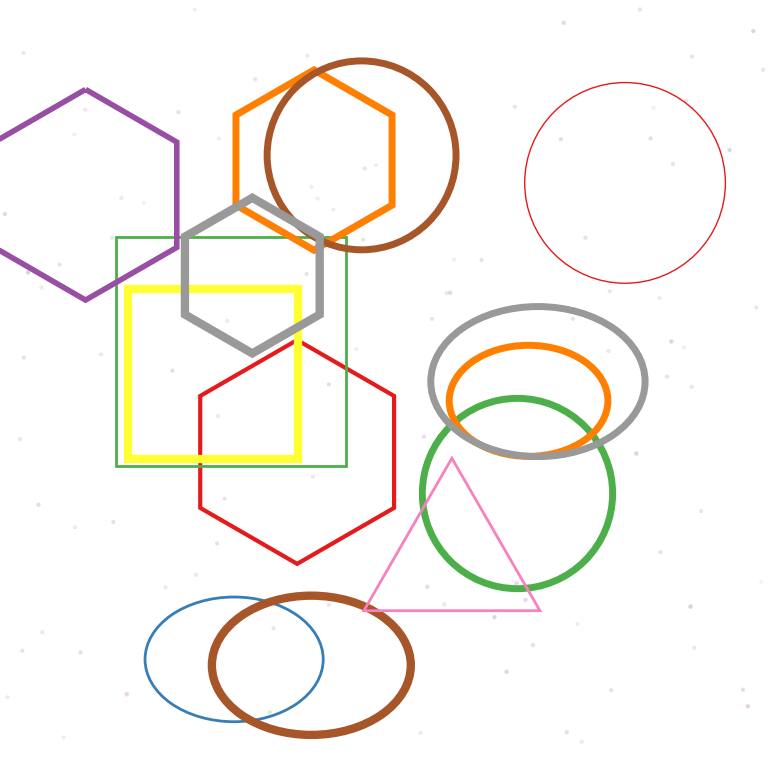[{"shape": "hexagon", "thickness": 1.5, "radius": 0.73, "center": [0.386, 0.413]}, {"shape": "circle", "thickness": 0.5, "radius": 0.65, "center": [0.812, 0.762]}, {"shape": "oval", "thickness": 1, "radius": 0.58, "center": [0.304, 0.144]}, {"shape": "square", "thickness": 1, "radius": 0.75, "center": [0.3, 0.543]}, {"shape": "circle", "thickness": 2.5, "radius": 0.62, "center": [0.672, 0.359]}, {"shape": "hexagon", "thickness": 2, "radius": 0.68, "center": [0.111, 0.747]}, {"shape": "oval", "thickness": 2.5, "radius": 0.52, "center": [0.686, 0.479]}, {"shape": "hexagon", "thickness": 2.5, "radius": 0.59, "center": [0.408, 0.792]}, {"shape": "square", "thickness": 3, "radius": 0.55, "center": [0.276, 0.514]}, {"shape": "oval", "thickness": 3, "radius": 0.65, "center": [0.404, 0.136]}, {"shape": "circle", "thickness": 2.5, "radius": 0.61, "center": [0.47, 0.798]}, {"shape": "triangle", "thickness": 1, "radius": 0.66, "center": [0.587, 0.273]}, {"shape": "oval", "thickness": 2.5, "radius": 0.7, "center": [0.699, 0.504]}, {"shape": "hexagon", "thickness": 3, "radius": 0.51, "center": [0.328, 0.642]}]